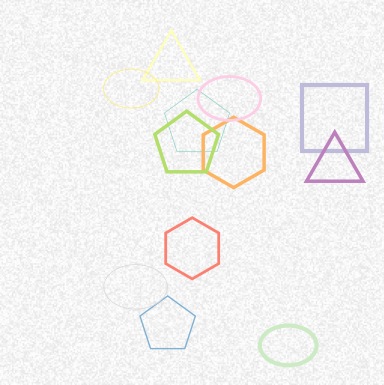[{"shape": "pentagon", "thickness": 0.5, "radius": 0.45, "center": [0.512, 0.679]}, {"shape": "triangle", "thickness": 1.5, "radius": 0.43, "center": [0.445, 0.835]}, {"shape": "square", "thickness": 3, "radius": 0.42, "center": [0.869, 0.693]}, {"shape": "hexagon", "thickness": 2, "radius": 0.4, "center": [0.499, 0.355]}, {"shape": "pentagon", "thickness": 1, "radius": 0.38, "center": [0.435, 0.156]}, {"shape": "hexagon", "thickness": 2.5, "radius": 0.46, "center": [0.607, 0.604]}, {"shape": "pentagon", "thickness": 2.5, "radius": 0.44, "center": [0.485, 0.624]}, {"shape": "oval", "thickness": 2, "radius": 0.41, "center": [0.596, 0.744]}, {"shape": "oval", "thickness": 0.5, "radius": 0.41, "center": [0.352, 0.255]}, {"shape": "triangle", "thickness": 2.5, "radius": 0.42, "center": [0.869, 0.572]}, {"shape": "oval", "thickness": 3, "radius": 0.37, "center": [0.749, 0.103]}, {"shape": "oval", "thickness": 0.5, "radius": 0.36, "center": [0.341, 0.77]}]